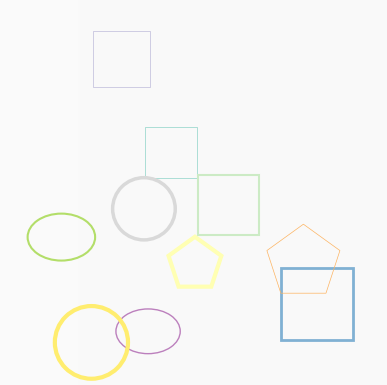[{"shape": "square", "thickness": 0.5, "radius": 0.33, "center": [0.441, 0.604]}, {"shape": "pentagon", "thickness": 3, "radius": 0.36, "center": [0.503, 0.313]}, {"shape": "square", "thickness": 0.5, "radius": 0.36, "center": [0.314, 0.846]}, {"shape": "square", "thickness": 2, "radius": 0.47, "center": [0.818, 0.211]}, {"shape": "pentagon", "thickness": 0.5, "radius": 0.5, "center": [0.783, 0.319]}, {"shape": "oval", "thickness": 1.5, "radius": 0.44, "center": [0.158, 0.384]}, {"shape": "circle", "thickness": 2.5, "radius": 0.4, "center": [0.371, 0.458]}, {"shape": "oval", "thickness": 1, "radius": 0.41, "center": [0.382, 0.139]}, {"shape": "square", "thickness": 1.5, "radius": 0.39, "center": [0.589, 0.467]}, {"shape": "circle", "thickness": 3, "radius": 0.47, "center": [0.236, 0.111]}]